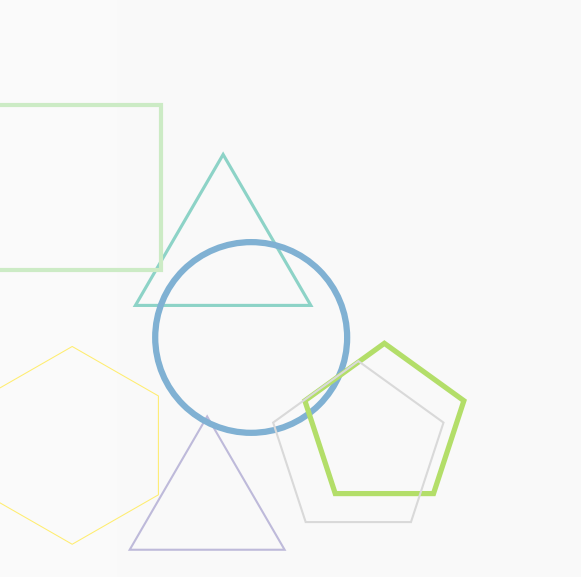[{"shape": "triangle", "thickness": 1.5, "radius": 0.87, "center": [0.384, 0.557]}, {"shape": "triangle", "thickness": 1, "radius": 0.77, "center": [0.356, 0.124]}, {"shape": "circle", "thickness": 3, "radius": 0.83, "center": [0.432, 0.415]}, {"shape": "pentagon", "thickness": 2.5, "radius": 0.72, "center": [0.661, 0.261]}, {"shape": "pentagon", "thickness": 1, "radius": 0.77, "center": [0.616, 0.22]}, {"shape": "square", "thickness": 2, "radius": 0.71, "center": [0.134, 0.674]}, {"shape": "hexagon", "thickness": 0.5, "radius": 0.86, "center": [0.124, 0.228]}]